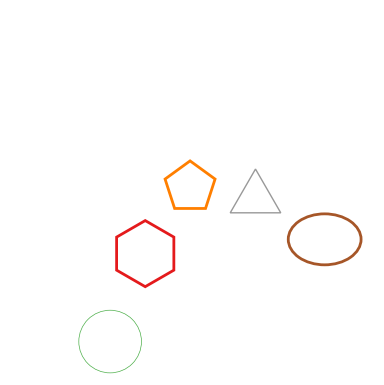[{"shape": "hexagon", "thickness": 2, "radius": 0.43, "center": [0.377, 0.341]}, {"shape": "circle", "thickness": 0.5, "radius": 0.41, "center": [0.286, 0.113]}, {"shape": "pentagon", "thickness": 2, "radius": 0.34, "center": [0.494, 0.514]}, {"shape": "oval", "thickness": 2, "radius": 0.47, "center": [0.843, 0.378]}, {"shape": "triangle", "thickness": 1, "radius": 0.38, "center": [0.664, 0.485]}]